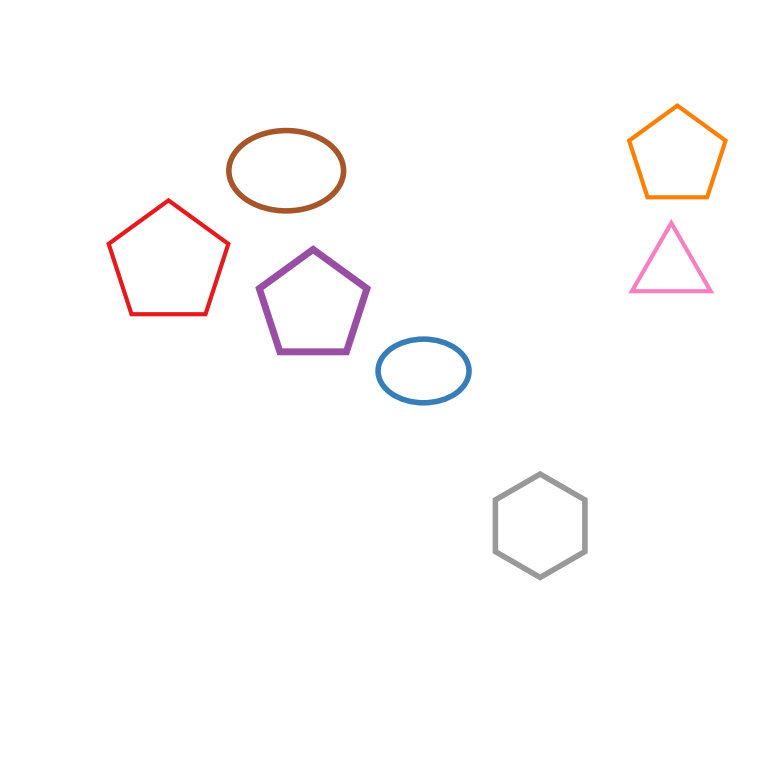[{"shape": "pentagon", "thickness": 1.5, "radius": 0.41, "center": [0.219, 0.658]}, {"shape": "oval", "thickness": 2, "radius": 0.3, "center": [0.55, 0.518]}, {"shape": "pentagon", "thickness": 2.5, "radius": 0.37, "center": [0.407, 0.603]}, {"shape": "pentagon", "thickness": 1.5, "radius": 0.33, "center": [0.88, 0.797]}, {"shape": "oval", "thickness": 2, "radius": 0.37, "center": [0.372, 0.778]}, {"shape": "triangle", "thickness": 1.5, "radius": 0.3, "center": [0.872, 0.651]}, {"shape": "hexagon", "thickness": 2, "radius": 0.34, "center": [0.702, 0.317]}]